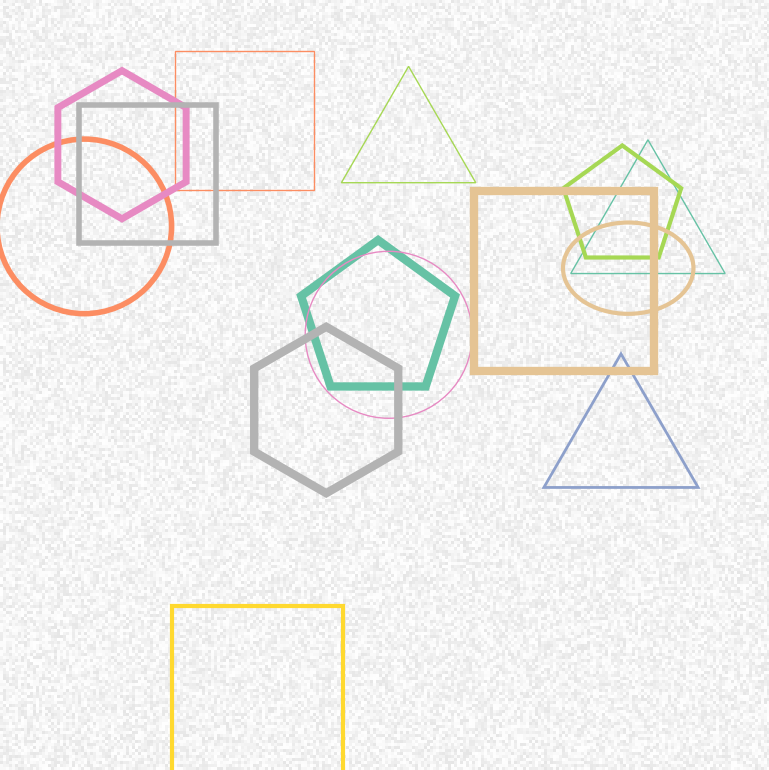[{"shape": "pentagon", "thickness": 3, "radius": 0.53, "center": [0.491, 0.583]}, {"shape": "triangle", "thickness": 0.5, "radius": 0.58, "center": [0.841, 0.703]}, {"shape": "circle", "thickness": 2, "radius": 0.57, "center": [0.109, 0.706]}, {"shape": "square", "thickness": 0.5, "radius": 0.45, "center": [0.318, 0.843]}, {"shape": "triangle", "thickness": 1, "radius": 0.58, "center": [0.807, 0.425]}, {"shape": "hexagon", "thickness": 2.5, "radius": 0.48, "center": [0.158, 0.812]}, {"shape": "circle", "thickness": 0.5, "radius": 0.54, "center": [0.505, 0.565]}, {"shape": "pentagon", "thickness": 1.5, "radius": 0.4, "center": [0.808, 0.731]}, {"shape": "triangle", "thickness": 0.5, "radius": 0.5, "center": [0.531, 0.813]}, {"shape": "square", "thickness": 1.5, "radius": 0.55, "center": [0.335, 0.102]}, {"shape": "oval", "thickness": 1.5, "radius": 0.42, "center": [0.816, 0.652]}, {"shape": "square", "thickness": 3, "radius": 0.59, "center": [0.732, 0.635]}, {"shape": "hexagon", "thickness": 3, "radius": 0.54, "center": [0.424, 0.468]}, {"shape": "square", "thickness": 2, "radius": 0.45, "center": [0.192, 0.774]}]